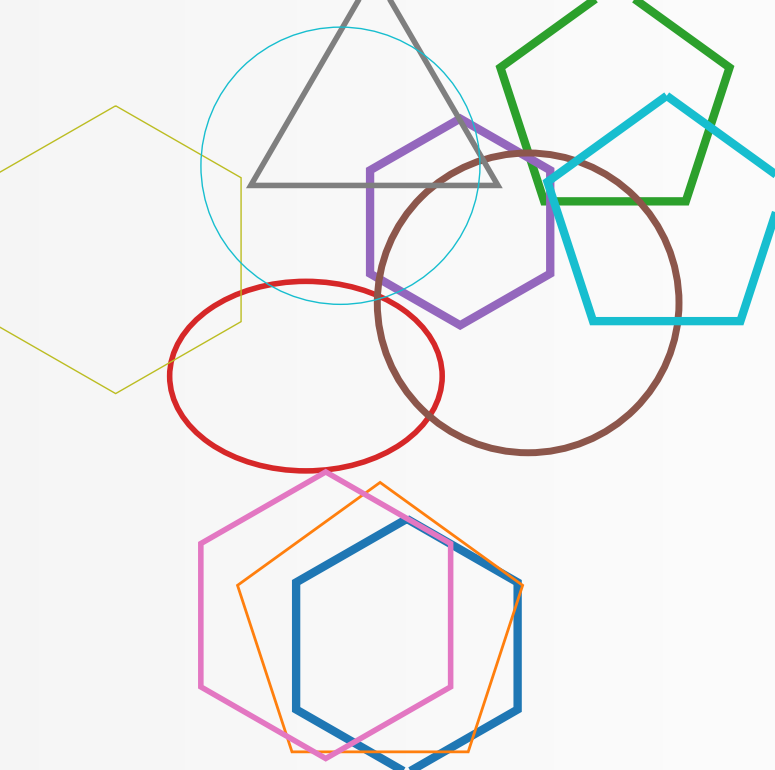[{"shape": "hexagon", "thickness": 3, "radius": 0.83, "center": [0.525, 0.161]}, {"shape": "pentagon", "thickness": 1, "radius": 0.97, "center": [0.49, 0.18]}, {"shape": "pentagon", "thickness": 3, "radius": 0.78, "center": [0.794, 0.864]}, {"shape": "oval", "thickness": 2, "radius": 0.88, "center": [0.395, 0.512]}, {"shape": "hexagon", "thickness": 3, "radius": 0.67, "center": [0.594, 0.712]}, {"shape": "circle", "thickness": 2.5, "radius": 0.97, "center": [0.681, 0.607]}, {"shape": "hexagon", "thickness": 2, "radius": 0.93, "center": [0.42, 0.201]}, {"shape": "triangle", "thickness": 2, "radius": 0.92, "center": [0.483, 0.851]}, {"shape": "hexagon", "thickness": 0.5, "radius": 0.93, "center": [0.149, 0.676]}, {"shape": "circle", "thickness": 0.5, "radius": 0.9, "center": [0.439, 0.785]}, {"shape": "pentagon", "thickness": 3, "radius": 0.81, "center": [0.86, 0.714]}]